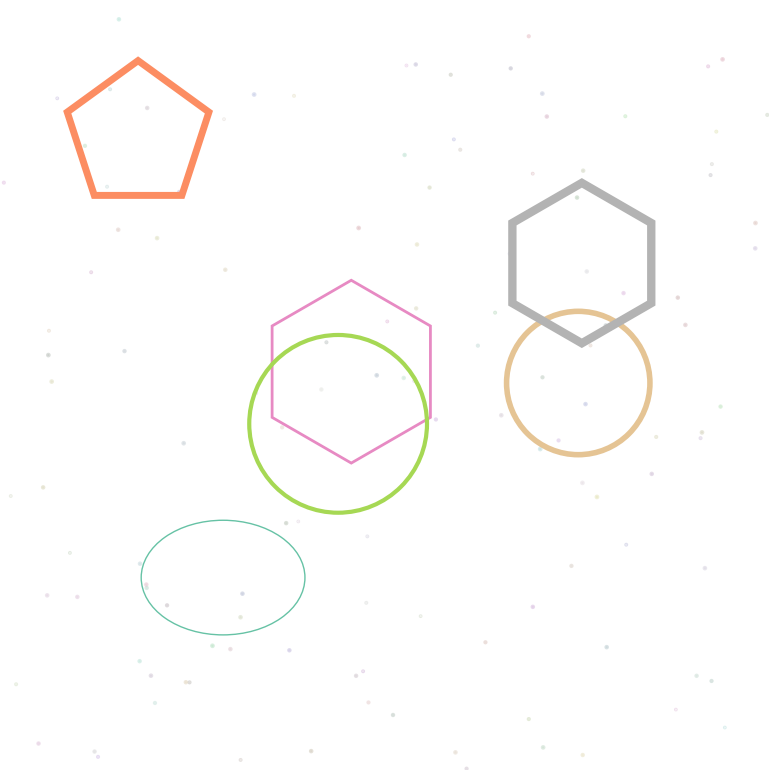[{"shape": "oval", "thickness": 0.5, "radius": 0.53, "center": [0.29, 0.25]}, {"shape": "pentagon", "thickness": 2.5, "radius": 0.48, "center": [0.179, 0.824]}, {"shape": "hexagon", "thickness": 1, "radius": 0.59, "center": [0.456, 0.517]}, {"shape": "circle", "thickness": 1.5, "radius": 0.58, "center": [0.439, 0.45]}, {"shape": "circle", "thickness": 2, "radius": 0.47, "center": [0.751, 0.503]}, {"shape": "hexagon", "thickness": 3, "radius": 0.52, "center": [0.756, 0.658]}]